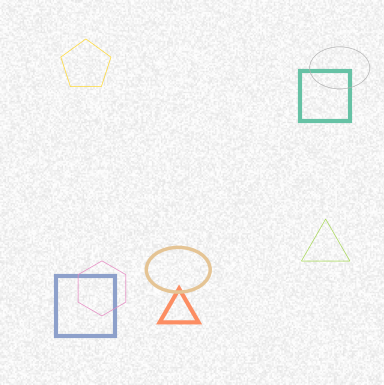[{"shape": "square", "thickness": 3, "radius": 0.32, "center": [0.844, 0.751]}, {"shape": "triangle", "thickness": 3, "radius": 0.29, "center": [0.465, 0.192]}, {"shape": "square", "thickness": 3, "radius": 0.39, "center": [0.222, 0.205]}, {"shape": "hexagon", "thickness": 0.5, "radius": 0.36, "center": [0.265, 0.251]}, {"shape": "triangle", "thickness": 0.5, "radius": 0.36, "center": [0.846, 0.358]}, {"shape": "pentagon", "thickness": 0.5, "radius": 0.34, "center": [0.223, 0.83]}, {"shape": "oval", "thickness": 2.5, "radius": 0.41, "center": [0.463, 0.299]}, {"shape": "oval", "thickness": 0.5, "radius": 0.39, "center": [0.882, 0.824]}]